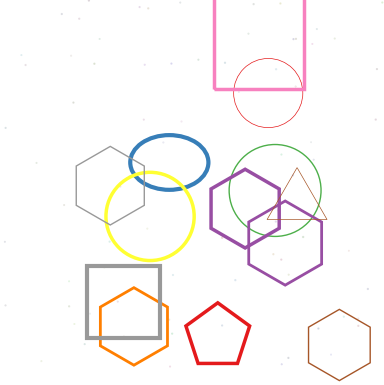[{"shape": "circle", "thickness": 0.5, "radius": 0.45, "center": [0.697, 0.758]}, {"shape": "pentagon", "thickness": 2.5, "radius": 0.44, "center": [0.566, 0.126]}, {"shape": "oval", "thickness": 3, "radius": 0.51, "center": [0.44, 0.578]}, {"shape": "circle", "thickness": 1, "radius": 0.6, "center": [0.715, 0.505]}, {"shape": "hexagon", "thickness": 2, "radius": 0.55, "center": [0.741, 0.369]}, {"shape": "hexagon", "thickness": 2.5, "radius": 0.51, "center": [0.637, 0.458]}, {"shape": "hexagon", "thickness": 2, "radius": 0.5, "center": [0.348, 0.152]}, {"shape": "circle", "thickness": 2.5, "radius": 0.57, "center": [0.39, 0.438]}, {"shape": "triangle", "thickness": 0.5, "radius": 0.45, "center": [0.772, 0.475]}, {"shape": "hexagon", "thickness": 1, "radius": 0.46, "center": [0.881, 0.104]}, {"shape": "square", "thickness": 2.5, "radius": 0.58, "center": [0.674, 0.886]}, {"shape": "square", "thickness": 3, "radius": 0.47, "center": [0.321, 0.215]}, {"shape": "hexagon", "thickness": 1, "radius": 0.51, "center": [0.286, 0.518]}]